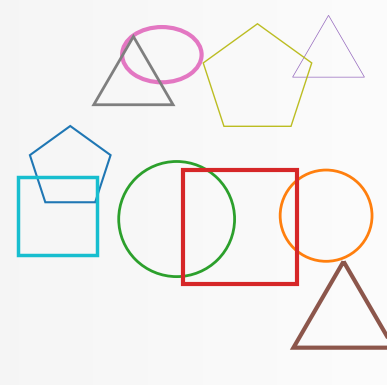[{"shape": "pentagon", "thickness": 1.5, "radius": 0.55, "center": [0.181, 0.563]}, {"shape": "circle", "thickness": 2, "radius": 0.59, "center": [0.842, 0.44]}, {"shape": "circle", "thickness": 2, "radius": 0.75, "center": [0.456, 0.431]}, {"shape": "square", "thickness": 3, "radius": 0.74, "center": [0.62, 0.41]}, {"shape": "triangle", "thickness": 0.5, "radius": 0.54, "center": [0.848, 0.853]}, {"shape": "triangle", "thickness": 3, "radius": 0.75, "center": [0.887, 0.172]}, {"shape": "oval", "thickness": 3, "radius": 0.51, "center": [0.418, 0.858]}, {"shape": "triangle", "thickness": 2, "radius": 0.59, "center": [0.344, 0.787]}, {"shape": "pentagon", "thickness": 1, "radius": 0.74, "center": [0.664, 0.791]}, {"shape": "square", "thickness": 2.5, "radius": 0.51, "center": [0.148, 0.439]}]